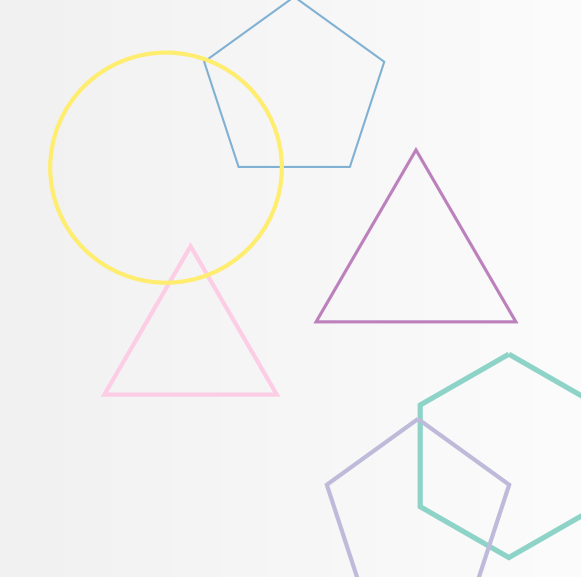[{"shape": "hexagon", "thickness": 2.5, "radius": 0.88, "center": [0.875, 0.21]}, {"shape": "pentagon", "thickness": 2, "radius": 0.82, "center": [0.719, 0.109]}, {"shape": "pentagon", "thickness": 1, "radius": 0.81, "center": [0.506, 0.842]}, {"shape": "triangle", "thickness": 2, "radius": 0.86, "center": [0.328, 0.401]}, {"shape": "triangle", "thickness": 1.5, "radius": 0.99, "center": [0.716, 0.541]}, {"shape": "circle", "thickness": 2, "radius": 1.0, "center": [0.286, 0.709]}]